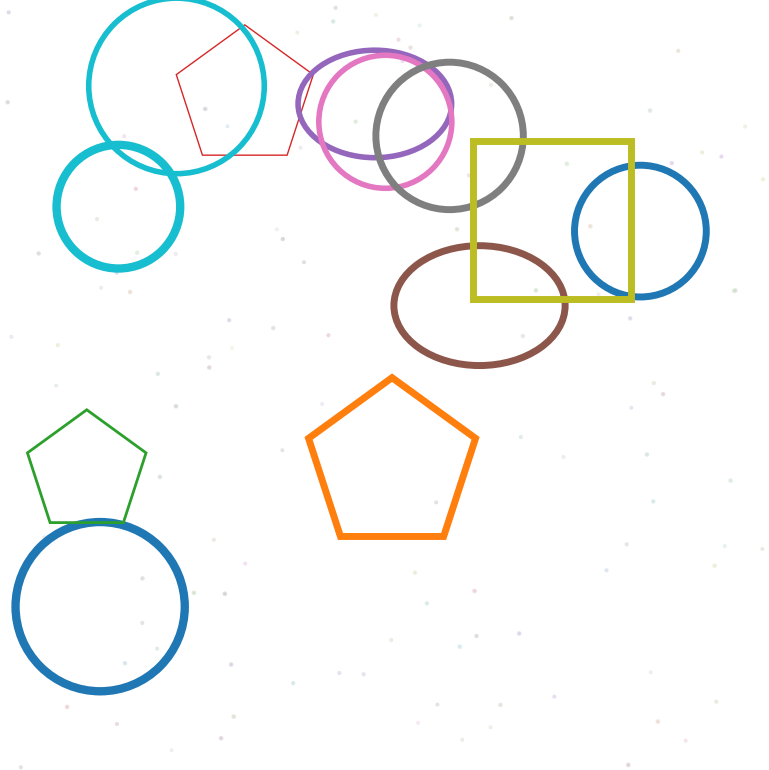[{"shape": "circle", "thickness": 2.5, "radius": 0.43, "center": [0.832, 0.7]}, {"shape": "circle", "thickness": 3, "radius": 0.55, "center": [0.13, 0.212]}, {"shape": "pentagon", "thickness": 2.5, "radius": 0.57, "center": [0.509, 0.396]}, {"shape": "pentagon", "thickness": 1, "radius": 0.4, "center": [0.113, 0.387]}, {"shape": "pentagon", "thickness": 0.5, "radius": 0.47, "center": [0.318, 0.874]}, {"shape": "oval", "thickness": 2, "radius": 0.5, "center": [0.487, 0.865]}, {"shape": "oval", "thickness": 2.5, "radius": 0.56, "center": [0.623, 0.603]}, {"shape": "circle", "thickness": 2, "radius": 0.43, "center": [0.5, 0.842]}, {"shape": "circle", "thickness": 2.5, "radius": 0.48, "center": [0.584, 0.823]}, {"shape": "square", "thickness": 2.5, "radius": 0.51, "center": [0.717, 0.715]}, {"shape": "circle", "thickness": 2, "radius": 0.57, "center": [0.229, 0.888]}, {"shape": "circle", "thickness": 3, "radius": 0.4, "center": [0.154, 0.732]}]